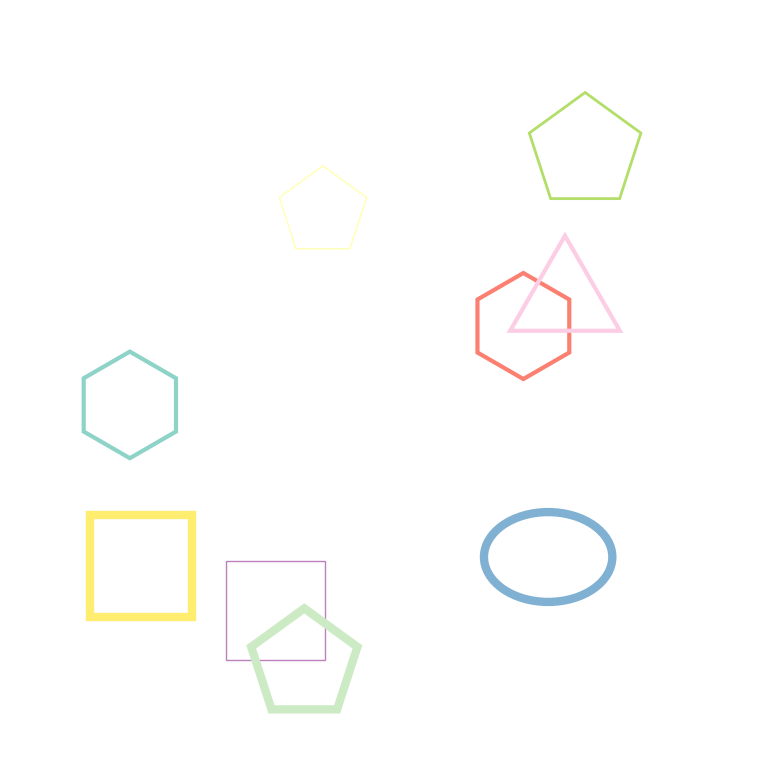[{"shape": "hexagon", "thickness": 1.5, "radius": 0.35, "center": [0.169, 0.474]}, {"shape": "pentagon", "thickness": 0.5, "radius": 0.3, "center": [0.419, 0.725]}, {"shape": "hexagon", "thickness": 1.5, "radius": 0.34, "center": [0.68, 0.577]}, {"shape": "oval", "thickness": 3, "radius": 0.42, "center": [0.712, 0.277]}, {"shape": "pentagon", "thickness": 1, "radius": 0.38, "center": [0.76, 0.804]}, {"shape": "triangle", "thickness": 1.5, "radius": 0.41, "center": [0.734, 0.612]}, {"shape": "square", "thickness": 0.5, "radius": 0.32, "center": [0.358, 0.207]}, {"shape": "pentagon", "thickness": 3, "radius": 0.36, "center": [0.395, 0.137]}, {"shape": "square", "thickness": 3, "radius": 0.33, "center": [0.183, 0.265]}]